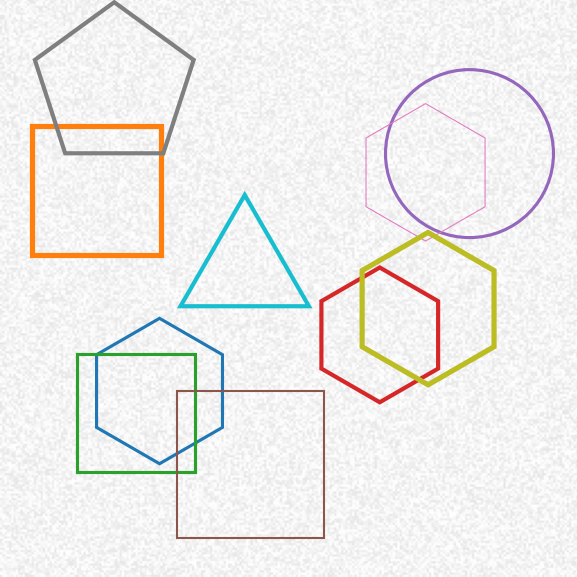[{"shape": "hexagon", "thickness": 1.5, "radius": 0.63, "center": [0.276, 0.322]}, {"shape": "square", "thickness": 2.5, "radius": 0.56, "center": [0.167, 0.669]}, {"shape": "square", "thickness": 1.5, "radius": 0.51, "center": [0.236, 0.284]}, {"shape": "hexagon", "thickness": 2, "radius": 0.58, "center": [0.658, 0.419]}, {"shape": "circle", "thickness": 1.5, "radius": 0.73, "center": [0.813, 0.733]}, {"shape": "square", "thickness": 1, "radius": 0.64, "center": [0.433, 0.195]}, {"shape": "hexagon", "thickness": 0.5, "radius": 0.6, "center": [0.737, 0.701]}, {"shape": "pentagon", "thickness": 2, "radius": 0.72, "center": [0.198, 0.851]}, {"shape": "hexagon", "thickness": 2.5, "radius": 0.66, "center": [0.741, 0.465]}, {"shape": "triangle", "thickness": 2, "radius": 0.64, "center": [0.424, 0.533]}]